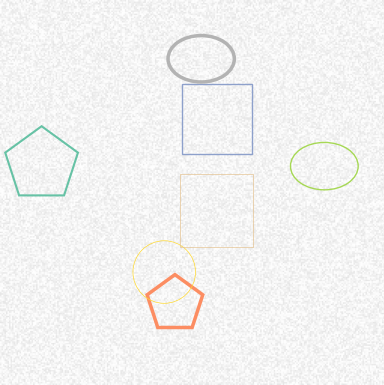[{"shape": "pentagon", "thickness": 1.5, "radius": 0.5, "center": [0.108, 0.573]}, {"shape": "pentagon", "thickness": 2.5, "radius": 0.38, "center": [0.454, 0.211]}, {"shape": "square", "thickness": 1, "radius": 0.45, "center": [0.564, 0.69]}, {"shape": "oval", "thickness": 1, "radius": 0.44, "center": [0.842, 0.568]}, {"shape": "circle", "thickness": 0.5, "radius": 0.41, "center": [0.427, 0.293]}, {"shape": "square", "thickness": 0.5, "radius": 0.47, "center": [0.562, 0.452]}, {"shape": "oval", "thickness": 2.5, "radius": 0.43, "center": [0.523, 0.847]}]